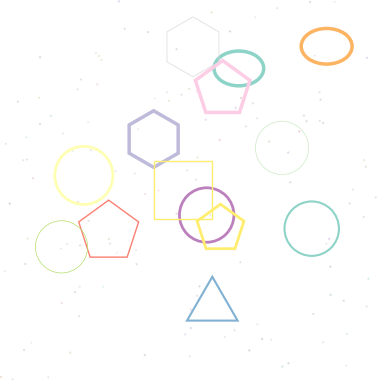[{"shape": "oval", "thickness": 2.5, "radius": 0.32, "center": [0.62, 0.822]}, {"shape": "circle", "thickness": 1.5, "radius": 0.35, "center": [0.81, 0.406]}, {"shape": "circle", "thickness": 2, "radius": 0.38, "center": [0.218, 0.544]}, {"shape": "hexagon", "thickness": 2.5, "radius": 0.37, "center": [0.399, 0.639]}, {"shape": "pentagon", "thickness": 1, "radius": 0.41, "center": [0.282, 0.398]}, {"shape": "triangle", "thickness": 1.5, "radius": 0.38, "center": [0.551, 0.205]}, {"shape": "oval", "thickness": 2.5, "radius": 0.33, "center": [0.848, 0.88]}, {"shape": "circle", "thickness": 0.5, "radius": 0.34, "center": [0.16, 0.359]}, {"shape": "pentagon", "thickness": 2.5, "radius": 0.37, "center": [0.578, 0.768]}, {"shape": "hexagon", "thickness": 0.5, "radius": 0.39, "center": [0.501, 0.878]}, {"shape": "circle", "thickness": 2, "radius": 0.35, "center": [0.537, 0.442]}, {"shape": "circle", "thickness": 0.5, "radius": 0.35, "center": [0.733, 0.616]}, {"shape": "square", "thickness": 1, "radius": 0.38, "center": [0.474, 0.506]}, {"shape": "pentagon", "thickness": 2, "radius": 0.32, "center": [0.573, 0.406]}]